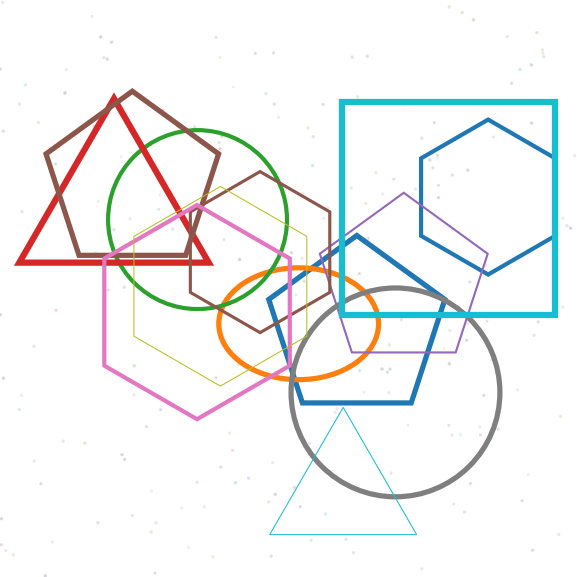[{"shape": "hexagon", "thickness": 2, "radius": 0.67, "center": [0.845, 0.658]}, {"shape": "pentagon", "thickness": 2.5, "radius": 0.8, "center": [0.618, 0.431]}, {"shape": "oval", "thickness": 2.5, "radius": 0.69, "center": [0.517, 0.439]}, {"shape": "circle", "thickness": 2, "radius": 0.77, "center": [0.342, 0.619]}, {"shape": "triangle", "thickness": 3, "radius": 0.95, "center": [0.197, 0.639]}, {"shape": "pentagon", "thickness": 1, "radius": 0.76, "center": [0.699, 0.512]}, {"shape": "pentagon", "thickness": 2.5, "radius": 0.79, "center": [0.229, 0.684]}, {"shape": "hexagon", "thickness": 1.5, "radius": 0.7, "center": [0.45, 0.563]}, {"shape": "hexagon", "thickness": 2, "radius": 0.93, "center": [0.341, 0.459]}, {"shape": "circle", "thickness": 2.5, "radius": 0.9, "center": [0.685, 0.32]}, {"shape": "hexagon", "thickness": 0.5, "radius": 0.86, "center": [0.382, 0.503]}, {"shape": "square", "thickness": 3, "radius": 0.92, "center": [0.776, 0.638]}, {"shape": "triangle", "thickness": 0.5, "radius": 0.73, "center": [0.594, 0.147]}]